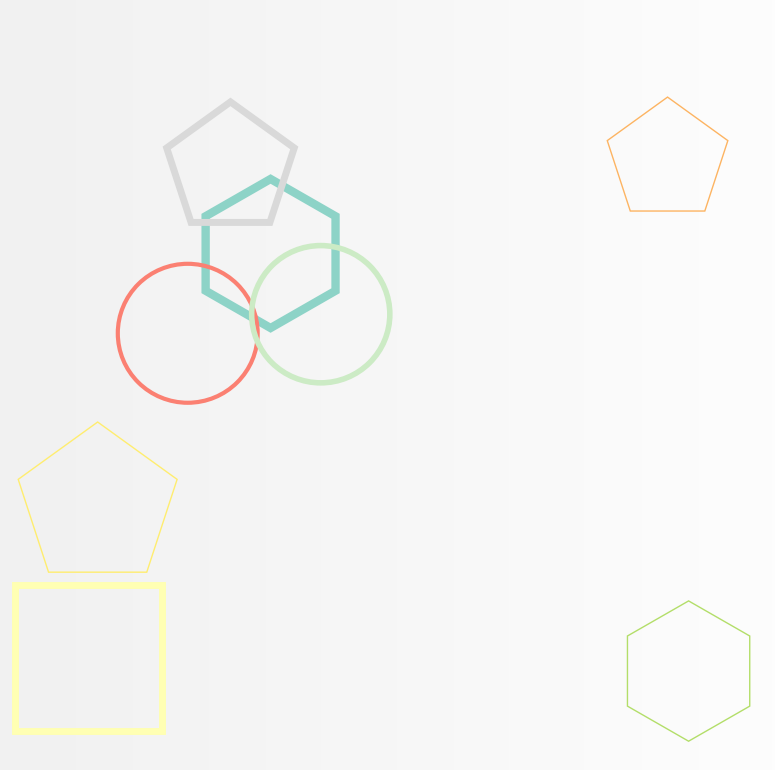[{"shape": "hexagon", "thickness": 3, "radius": 0.48, "center": [0.349, 0.671]}, {"shape": "square", "thickness": 2.5, "radius": 0.47, "center": [0.114, 0.146]}, {"shape": "circle", "thickness": 1.5, "radius": 0.45, "center": [0.242, 0.567]}, {"shape": "pentagon", "thickness": 0.5, "radius": 0.41, "center": [0.861, 0.792]}, {"shape": "hexagon", "thickness": 0.5, "radius": 0.46, "center": [0.889, 0.128]}, {"shape": "pentagon", "thickness": 2.5, "radius": 0.43, "center": [0.297, 0.781]}, {"shape": "circle", "thickness": 2, "radius": 0.45, "center": [0.414, 0.592]}, {"shape": "pentagon", "thickness": 0.5, "radius": 0.54, "center": [0.126, 0.344]}]